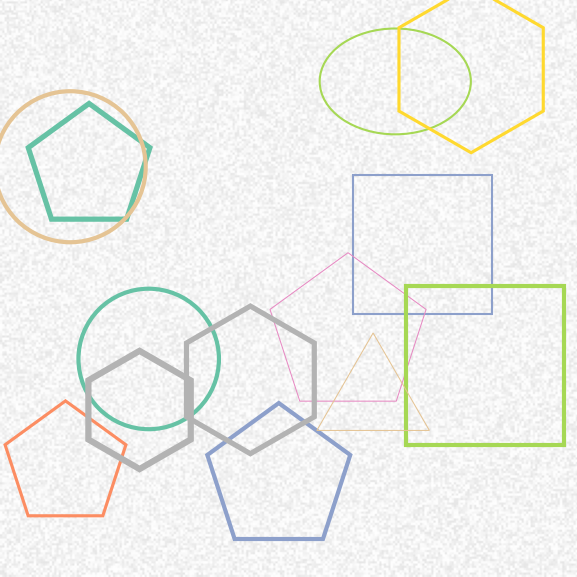[{"shape": "circle", "thickness": 2, "radius": 0.61, "center": [0.257, 0.378]}, {"shape": "pentagon", "thickness": 2.5, "radius": 0.55, "center": [0.154, 0.709]}, {"shape": "pentagon", "thickness": 1.5, "radius": 0.55, "center": [0.113, 0.195]}, {"shape": "pentagon", "thickness": 2, "radius": 0.65, "center": [0.483, 0.171]}, {"shape": "square", "thickness": 1, "radius": 0.6, "center": [0.731, 0.576]}, {"shape": "pentagon", "thickness": 0.5, "radius": 0.71, "center": [0.603, 0.419]}, {"shape": "oval", "thickness": 1, "radius": 0.65, "center": [0.684, 0.858]}, {"shape": "square", "thickness": 2, "radius": 0.69, "center": [0.84, 0.366]}, {"shape": "hexagon", "thickness": 1.5, "radius": 0.72, "center": [0.816, 0.879]}, {"shape": "triangle", "thickness": 0.5, "radius": 0.56, "center": [0.646, 0.31]}, {"shape": "circle", "thickness": 2, "radius": 0.65, "center": [0.122, 0.71]}, {"shape": "hexagon", "thickness": 3, "radius": 0.51, "center": [0.242, 0.289]}, {"shape": "hexagon", "thickness": 2.5, "radius": 0.64, "center": [0.434, 0.341]}]